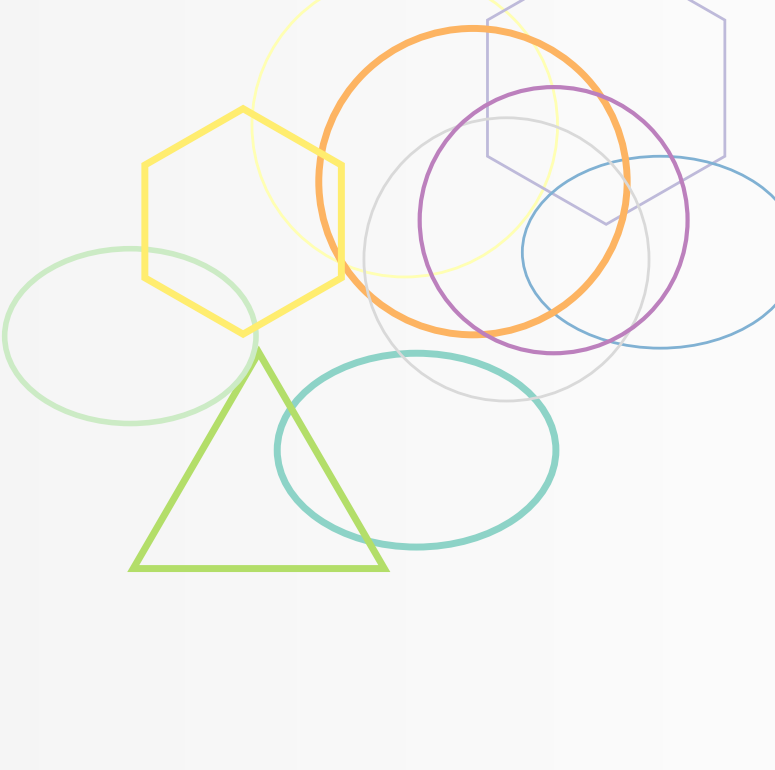[{"shape": "oval", "thickness": 2.5, "radius": 0.9, "center": [0.538, 0.415]}, {"shape": "circle", "thickness": 1, "radius": 0.99, "center": [0.522, 0.837]}, {"shape": "hexagon", "thickness": 1, "radius": 0.88, "center": [0.782, 0.885]}, {"shape": "oval", "thickness": 1, "radius": 0.89, "center": [0.852, 0.672]}, {"shape": "circle", "thickness": 2.5, "radius": 0.99, "center": [0.61, 0.764]}, {"shape": "triangle", "thickness": 2.5, "radius": 0.94, "center": [0.334, 0.355]}, {"shape": "circle", "thickness": 1, "radius": 0.92, "center": [0.654, 0.663]}, {"shape": "circle", "thickness": 1.5, "radius": 0.86, "center": [0.714, 0.714]}, {"shape": "oval", "thickness": 2, "radius": 0.81, "center": [0.168, 0.563]}, {"shape": "hexagon", "thickness": 2.5, "radius": 0.73, "center": [0.314, 0.712]}]